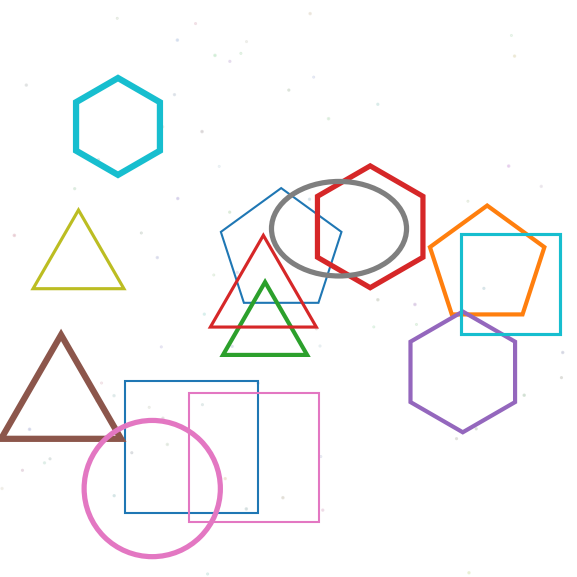[{"shape": "pentagon", "thickness": 1, "radius": 0.55, "center": [0.487, 0.564]}, {"shape": "square", "thickness": 1, "radius": 0.57, "center": [0.331, 0.225]}, {"shape": "pentagon", "thickness": 2, "radius": 0.52, "center": [0.844, 0.539]}, {"shape": "triangle", "thickness": 2, "radius": 0.42, "center": [0.459, 0.427]}, {"shape": "hexagon", "thickness": 2.5, "radius": 0.53, "center": [0.641, 0.606]}, {"shape": "triangle", "thickness": 1.5, "radius": 0.53, "center": [0.456, 0.486]}, {"shape": "hexagon", "thickness": 2, "radius": 0.52, "center": [0.801, 0.355]}, {"shape": "triangle", "thickness": 3, "radius": 0.6, "center": [0.106, 0.299]}, {"shape": "circle", "thickness": 2.5, "radius": 0.59, "center": [0.264, 0.153]}, {"shape": "square", "thickness": 1, "radius": 0.56, "center": [0.44, 0.207]}, {"shape": "oval", "thickness": 2.5, "radius": 0.58, "center": [0.587, 0.603]}, {"shape": "triangle", "thickness": 1.5, "radius": 0.45, "center": [0.136, 0.545]}, {"shape": "hexagon", "thickness": 3, "radius": 0.42, "center": [0.204, 0.78]}, {"shape": "square", "thickness": 1.5, "radius": 0.43, "center": [0.884, 0.507]}]